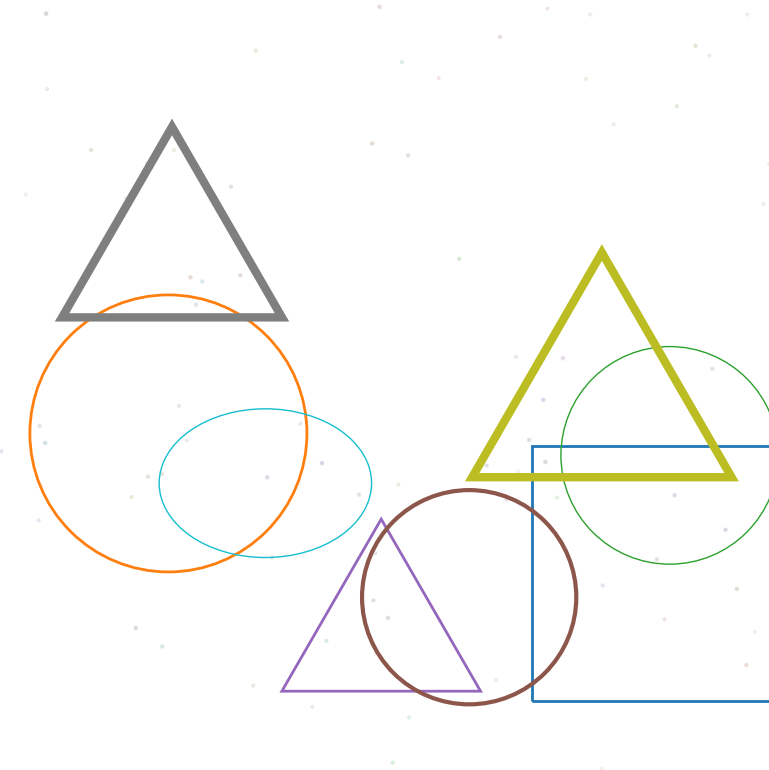[{"shape": "square", "thickness": 1, "radius": 0.83, "center": [0.856, 0.255]}, {"shape": "circle", "thickness": 1, "radius": 0.9, "center": [0.219, 0.437]}, {"shape": "circle", "thickness": 0.5, "radius": 0.71, "center": [0.87, 0.409]}, {"shape": "triangle", "thickness": 1, "radius": 0.74, "center": [0.495, 0.177]}, {"shape": "circle", "thickness": 1.5, "radius": 0.7, "center": [0.609, 0.224]}, {"shape": "triangle", "thickness": 3, "radius": 0.82, "center": [0.223, 0.67]}, {"shape": "triangle", "thickness": 3, "radius": 0.97, "center": [0.782, 0.478]}, {"shape": "oval", "thickness": 0.5, "radius": 0.69, "center": [0.345, 0.373]}]